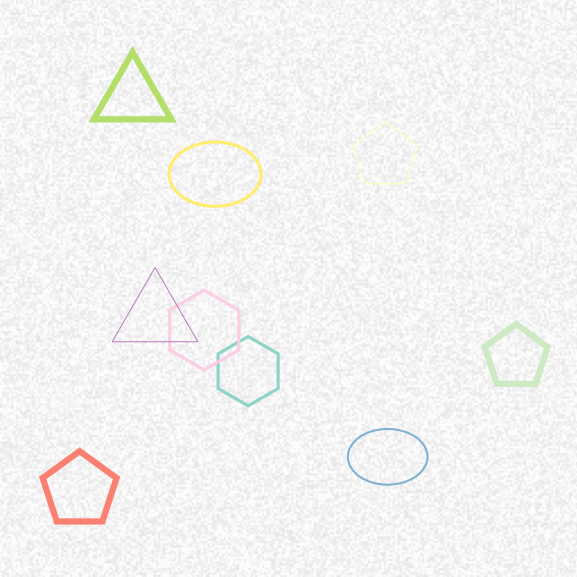[{"shape": "hexagon", "thickness": 1.5, "radius": 0.3, "center": [0.43, 0.356]}, {"shape": "pentagon", "thickness": 0.5, "radius": 0.3, "center": [0.667, 0.729]}, {"shape": "pentagon", "thickness": 3, "radius": 0.34, "center": [0.138, 0.151]}, {"shape": "oval", "thickness": 1, "radius": 0.34, "center": [0.671, 0.208]}, {"shape": "triangle", "thickness": 3, "radius": 0.39, "center": [0.23, 0.831]}, {"shape": "hexagon", "thickness": 1.5, "radius": 0.35, "center": [0.354, 0.428]}, {"shape": "triangle", "thickness": 0.5, "radius": 0.43, "center": [0.269, 0.45]}, {"shape": "pentagon", "thickness": 3, "radius": 0.29, "center": [0.894, 0.381]}, {"shape": "oval", "thickness": 1.5, "radius": 0.4, "center": [0.372, 0.698]}]